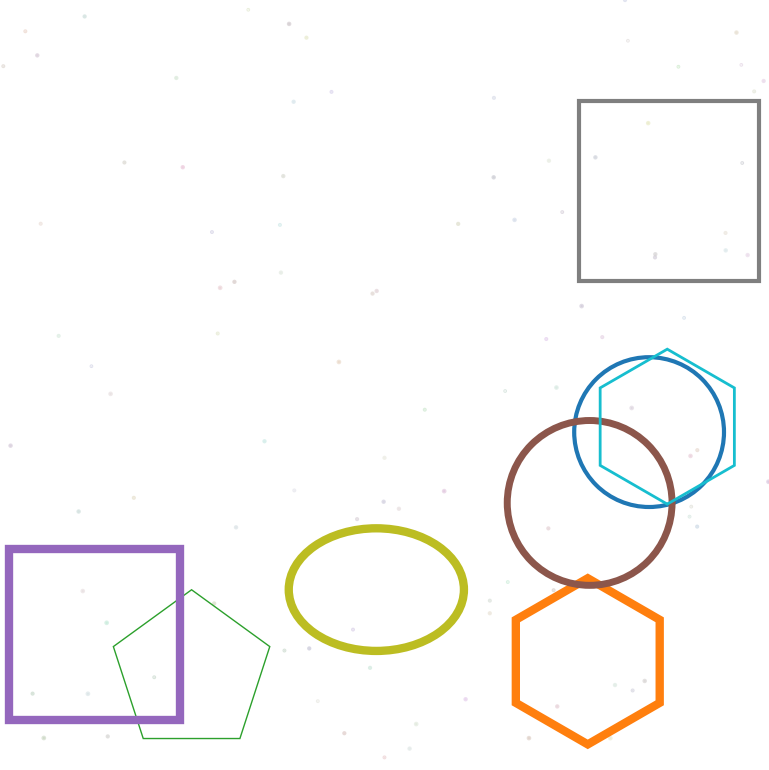[{"shape": "circle", "thickness": 1.5, "radius": 0.49, "center": [0.843, 0.439]}, {"shape": "hexagon", "thickness": 3, "radius": 0.54, "center": [0.763, 0.141]}, {"shape": "pentagon", "thickness": 0.5, "radius": 0.53, "center": [0.249, 0.127]}, {"shape": "square", "thickness": 3, "radius": 0.56, "center": [0.122, 0.176]}, {"shape": "circle", "thickness": 2.5, "radius": 0.54, "center": [0.766, 0.347]}, {"shape": "square", "thickness": 1.5, "radius": 0.58, "center": [0.869, 0.752]}, {"shape": "oval", "thickness": 3, "radius": 0.57, "center": [0.489, 0.234]}, {"shape": "hexagon", "thickness": 1, "radius": 0.5, "center": [0.867, 0.446]}]